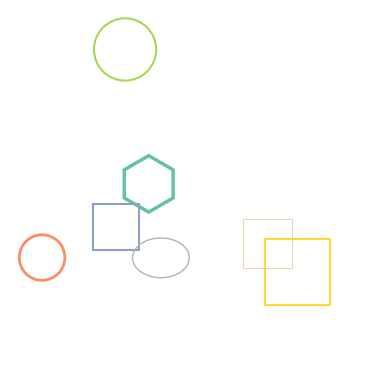[{"shape": "hexagon", "thickness": 2.5, "radius": 0.37, "center": [0.386, 0.522]}, {"shape": "circle", "thickness": 2, "radius": 0.3, "center": [0.109, 0.331]}, {"shape": "square", "thickness": 1.5, "radius": 0.3, "center": [0.301, 0.409]}, {"shape": "circle", "thickness": 1.5, "radius": 0.4, "center": [0.325, 0.871]}, {"shape": "square", "thickness": 1.5, "radius": 0.42, "center": [0.772, 0.294]}, {"shape": "square", "thickness": 0.5, "radius": 0.32, "center": [0.695, 0.368]}, {"shape": "oval", "thickness": 1, "radius": 0.37, "center": [0.418, 0.33]}]